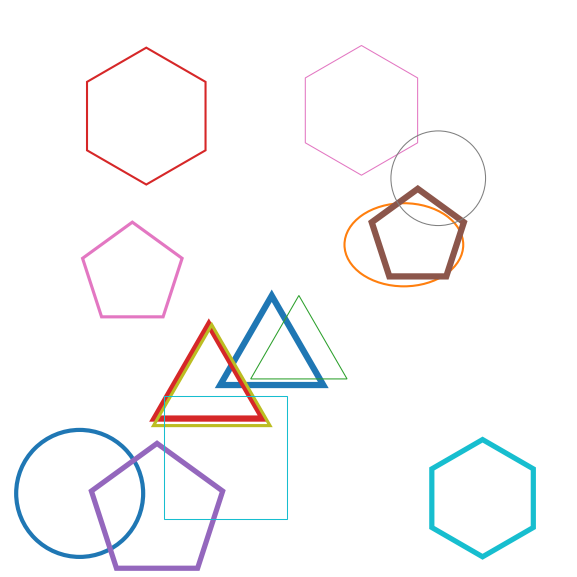[{"shape": "circle", "thickness": 2, "radius": 0.55, "center": [0.138, 0.145]}, {"shape": "triangle", "thickness": 3, "radius": 0.52, "center": [0.471, 0.384]}, {"shape": "oval", "thickness": 1, "radius": 0.51, "center": [0.699, 0.575]}, {"shape": "triangle", "thickness": 0.5, "radius": 0.48, "center": [0.518, 0.391]}, {"shape": "triangle", "thickness": 3, "radius": 0.54, "center": [0.362, 0.329]}, {"shape": "hexagon", "thickness": 1, "radius": 0.59, "center": [0.253, 0.798]}, {"shape": "pentagon", "thickness": 2.5, "radius": 0.6, "center": [0.272, 0.112]}, {"shape": "pentagon", "thickness": 3, "radius": 0.42, "center": [0.723, 0.588]}, {"shape": "hexagon", "thickness": 0.5, "radius": 0.56, "center": [0.626, 0.808]}, {"shape": "pentagon", "thickness": 1.5, "radius": 0.45, "center": [0.229, 0.524]}, {"shape": "circle", "thickness": 0.5, "radius": 0.41, "center": [0.759, 0.69]}, {"shape": "triangle", "thickness": 1.5, "radius": 0.58, "center": [0.367, 0.32]}, {"shape": "square", "thickness": 0.5, "radius": 0.53, "center": [0.39, 0.207]}, {"shape": "hexagon", "thickness": 2.5, "radius": 0.51, "center": [0.836, 0.136]}]